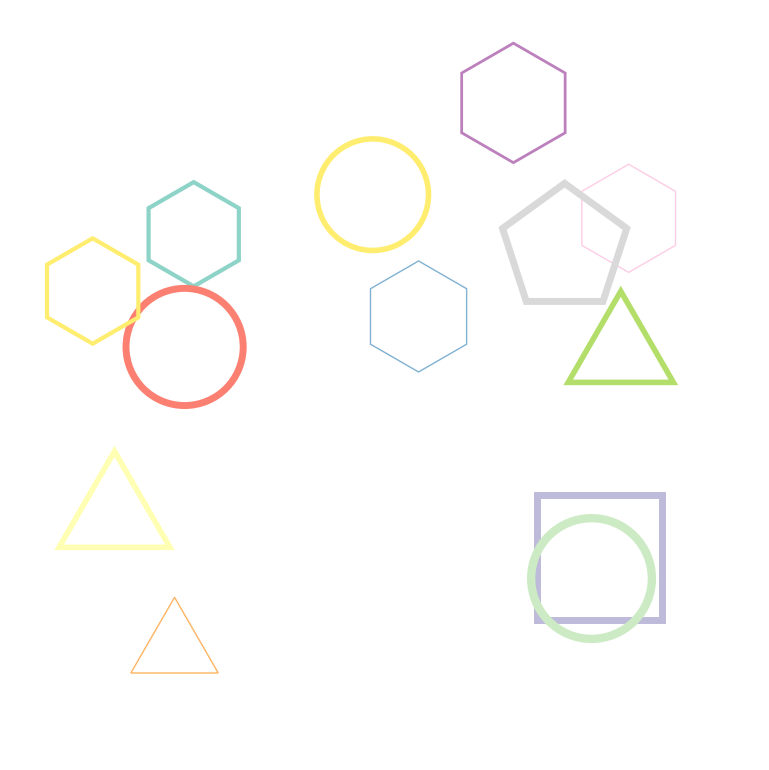[{"shape": "hexagon", "thickness": 1.5, "radius": 0.34, "center": [0.252, 0.696]}, {"shape": "triangle", "thickness": 2, "radius": 0.42, "center": [0.149, 0.331]}, {"shape": "square", "thickness": 2.5, "radius": 0.41, "center": [0.779, 0.276]}, {"shape": "circle", "thickness": 2.5, "radius": 0.38, "center": [0.24, 0.549]}, {"shape": "hexagon", "thickness": 0.5, "radius": 0.36, "center": [0.544, 0.589]}, {"shape": "triangle", "thickness": 0.5, "radius": 0.33, "center": [0.227, 0.159]}, {"shape": "triangle", "thickness": 2, "radius": 0.39, "center": [0.806, 0.543]}, {"shape": "hexagon", "thickness": 0.5, "radius": 0.35, "center": [0.816, 0.716]}, {"shape": "pentagon", "thickness": 2.5, "radius": 0.42, "center": [0.733, 0.677]}, {"shape": "hexagon", "thickness": 1, "radius": 0.39, "center": [0.667, 0.866]}, {"shape": "circle", "thickness": 3, "radius": 0.39, "center": [0.768, 0.249]}, {"shape": "circle", "thickness": 2, "radius": 0.36, "center": [0.484, 0.747]}, {"shape": "hexagon", "thickness": 1.5, "radius": 0.34, "center": [0.12, 0.622]}]